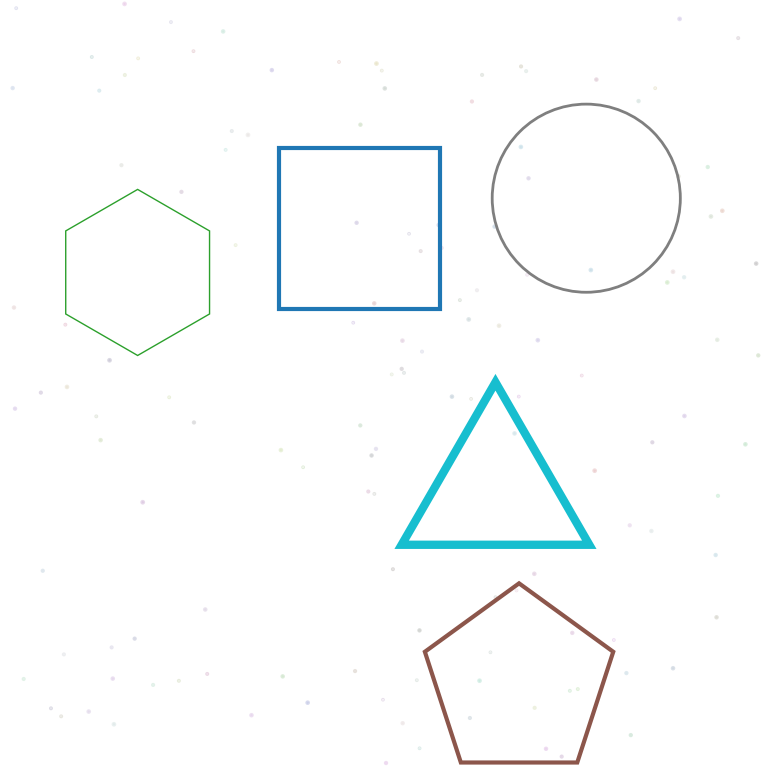[{"shape": "square", "thickness": 1.5, "radius": 0.52, "center": [0.467, 0.703]}, {"shape": "hexagon", "thickness": 0.5, "radius": 0.54, "center": [0.179, 0.646]}, {"shape": "pentagon", "thickness": 1.5, "radius": 0.64, "center": [0.674, 0.114]}, {"shape": "circle", "thickness": 1, "radius": 0.61, "center": [0.761, 0.743]}, {"shape": "triangle", "thickness": 3, "radius": 0.7, "center": [0.643, 0.363]}]